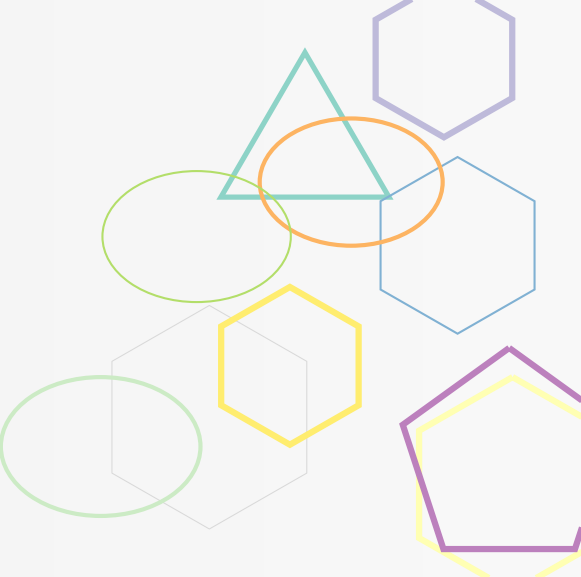[{"shape": "triangle", "thickness": 2.5, "radius": 0.83, "center": [0.525, 0.741]}, {"shape": "hexagon", "thickness": 3, "radius": 0.93, "center": [0.882, 0.16]}, {"shape": "hexagon", "thickness": 3, "radius": 0.68, "center": [0.764, 0.897]}, {"shape": "hexagon", "thickness": 1, "radius": 0.76, "center": [0.787, 0.574]}, {"shape": "oval", "thickness": 2, "radius": 0.79, "center": [0.604, 0.684]}, {"shape": "oval", "thickness": 1, "radius": 0.81, "center": [0.338, 0.589]}, {"shape": "hexagon", "thickness": 0.5, "radius": 0.97, "center": [0.36, 0.277]}, {"shape": "pentagon", "thickness": 3, "radius": 0.96, "center": [0.876, 0.204]}, {"shape": "oval", "thickness": 2, "radius": 0.86, "center": [0.173, 0.226]}, {"shape": "hexagon", "thickness": 3, "radius": 0.68, "center": [0.499, 0.366]}]